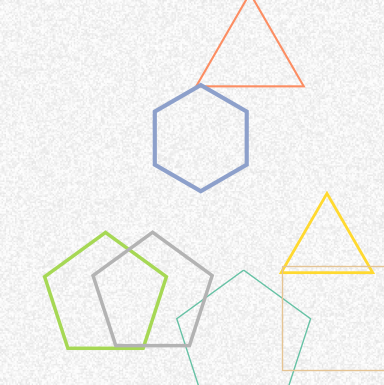[{"shape": "pentagon", "thickness": 1, "radius": 0.91, "center": [0.633, 0.116]}, {"shape": "triangle", "thickness": 1.5, "radius": 0.81, "center": [0.649, 0.856]}, {"shape": "hexagon", "thickness": 3, "radius": 0.69, "center": [0.521, 0.641]}, {"shape": "pentagon", "thickness": 2.5, "radius": 0.83, "center": [0.274, 0.23]}, {"shape": "triangle", "thickness": 2, "radius": 0.69, "center": [0.849, 0.36]}, {"shape": "square", "thickness": 1, "radius": 0.67, "center": [0.867, 0.174]}, {"shape": "pentagon", "thickness": 2.5, "radius": 0.81, "center": [0.396, 0.234]}]